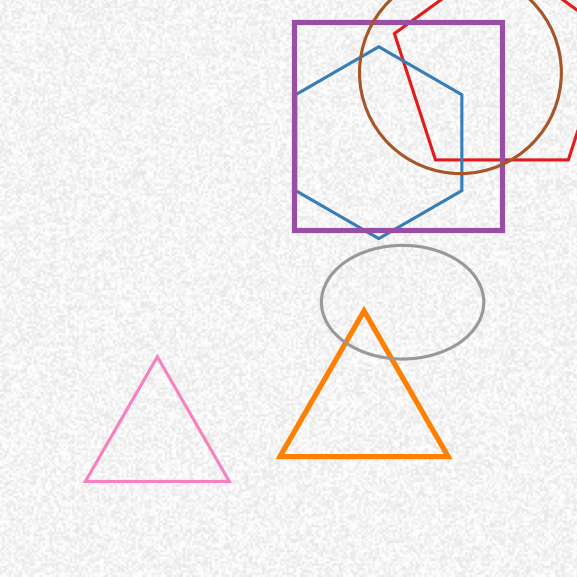[{"shape": "pentagon", "thickness": 1.5, "radius": 0.98, "center": [0.869, 0.881]}, {"shape": "hexagon", "thickness": 1.5, "radius": 0.83, "center": [0.656, 0.752]}, {"shape": "square", "thickness": 2.5, "radius": 0.9, "center": [0.689, 0.781]}, {"shape": "triangle", "thickness": 2.5, "radius": 0.84, "center": [0.63, 0.293]}, {"shape": "circle", "thickness": 1.5, "radius": 0.87, "center": [0.797, 0.873]}, {"shape": "triangle", "thickness": 1.5, "radius": 0.72, "center": [0.272, 0.237]}, {"shape": "oval", "thickness": 1.5, "radius": 0.7, "center": [0.697, 0.476]}]